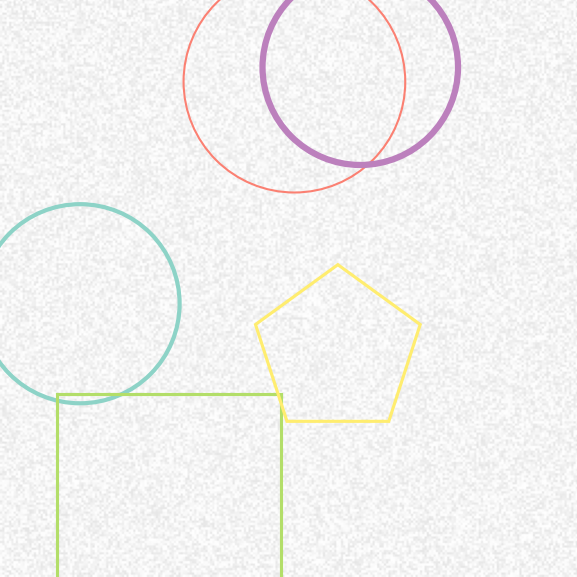[{"shape": "circle", "thickness": 2, "radius": 0.86, "center": [0.139, 0.473]}, {"shape": "circle", "thickness": 1, "radius": 0.96, "center": [0.51, 0.858]}, {"shape": "square", "thickness": 1.5, "radius": 0.97, "center": [0.293, 0.123]}, {"shape": "circle", "thickness": 3, "radius": 0.85, "center": [0.624, 0.883]}, {"shape": "pentagon", "thickness": 1.5, "radius": 0.75, "center": [0.585, 0.391]}]